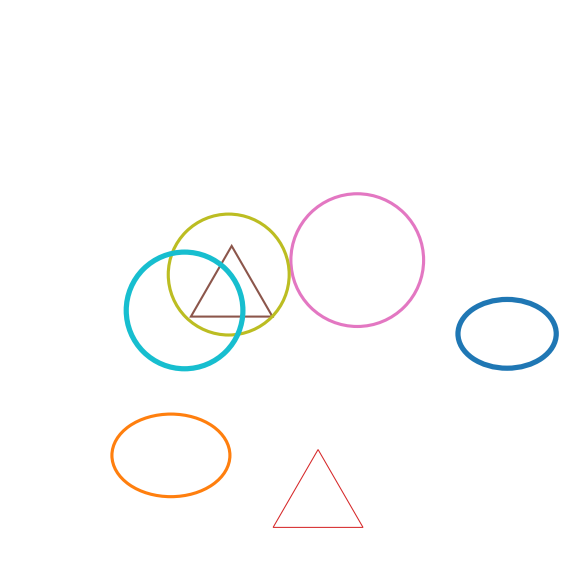[{"shape": "oval", "thickness": 2.5, "radius": 0.43, "center": [0.878, 0.421]}, {"shape": "oval", "thickness": 1.5, "radius": 0.51, "center": [0.296, 0.211]}, {"shape": "triangle", "thickness": 0.5, "radius": 0.45, "center": [0.551, 0.131]}, {"shape": "triangle", "thickness": 1, "radius": 0.41, "center": [0.401, 0.492]}, {"shape": "circle", "thickness": 1.5, "radius": 0.57, "center": [0.619, 0.549]}, {"shape": "circle", "thickness": 1.5, "radius": 0.52, "center": [0.396, 0.524]}, {"shape": "circle", "thickness": 2.5, "radius": 0.51, "center": [0.32, 0.462]}]